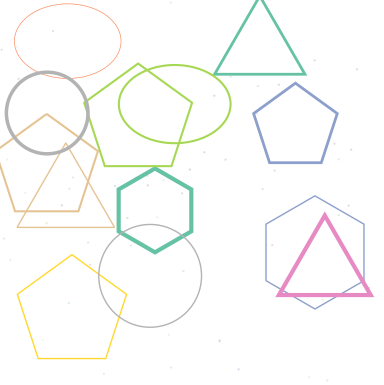[{"shape": "triangle", "thickness": 2, "radius": 0.68, "center": [0.675, 0.875]}, {"shape": "hexagon", "thickness": 3, "radius": 0.54, "center": [0.403, 0.454]}, {"shape": "oval", "thickness": 0.5, "radius": 0.69, "center": [0.176, 0.893]}, {"shape": "hexagon", "thickness": 1, "radius": 0.73, "center": [0.818, 0.344]}, {"shape": "pentagon", "thickness": 2, "radius": 0.57, "center": [0.767, 0.67]}, {"shape": "triangle", "thickness": 3, "radius": 0.69, "center": [0.844, 0.302]}, {"shape": "pentagon", "thickness": 1.5, "radius": 0.74, "center": [0.359, 0.688]}, {"shape": "oval", "thickness": 1.5, "radius": 0.73, "center": [0.454, 0.73]}, {"shape": "pentagon", "thickness": 1, "radius": 0.75, "center": [0.187, 0.189]}, {"shape": "pentagon", "thickness": 1.5, "radius": 0.7, "center": [0.121, 0.564]}, {"shape": "triangle", "thickness": 1, "radius": 0.73, "center": [0.171, 0.482]}, {"shape": "circle", "thickness": 1, "radius": 0.67, "center": [0.39, 0.284]}, {"shape": "circle", "thickness": 2.5, "radius": 0.53, "center": [0.123, 0.706]}]